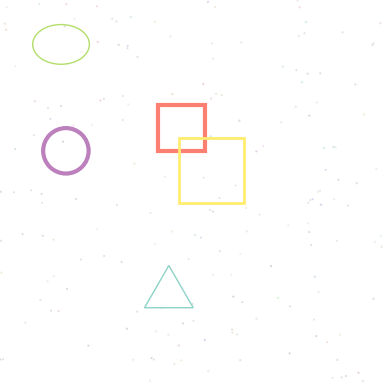[{"shape": "triangle", "thickness": 1, "radius": 0.37, "center": [0.439, 0.237]}, {"shape": "square", "thickness": 3, "radius": 0.3, "center": [0.472, 0.668]}, {"shape": "oval", "thickness": 1, "radius": 0.37, "center": [0.159, 0.885]}, {"shape": "circle", "thickness": 3, "radius": 0.3, "center": [0.171, 0.608]}, {"shape": "square", "thickness": 2, "radius": 0.42, "center": [0.55, 0.557]}]